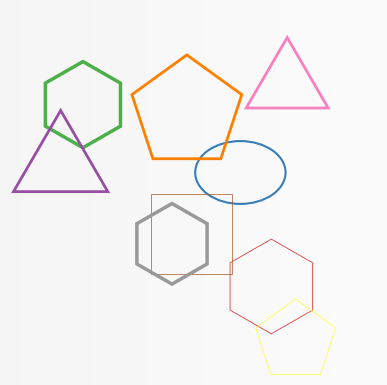[{"shape": "hexagon", "thickness": 0.5, "radius": 0.61, "center": [0.7, 0.256]}, {"shape": "oval", "thickness": 1.5, "radius": 0.58, "center": [0.62, 0.552]}, {"shape": "hexagon", "thickness": 2.5, "radius": 0.56, "center": [0.214, 0.728]}, {"shape": "triangle", "thickness": 2, "radius": 0.7, "center": [0.157, 0.572]}, {"shape": "pentagon", "thickness": 2, "radius": 0.75, "center": [0.482, 0.708]}, {"shape": "pentagon", "thickness": 0.5, "radius": 0.54, "center": [0.763, 0.115]}, {"shape": "square", "thickness": 0.5, "radius": 0.52, "center": [0.494, 0.393]}, {"shape": "triangle", "thickness": 2, "radius": 0.61, "center": [0.741, 0.78]}, {"shape": "hexagon", "thickness": 2.5, "radius": 0.52, "center": [0.444, 0.367]}]